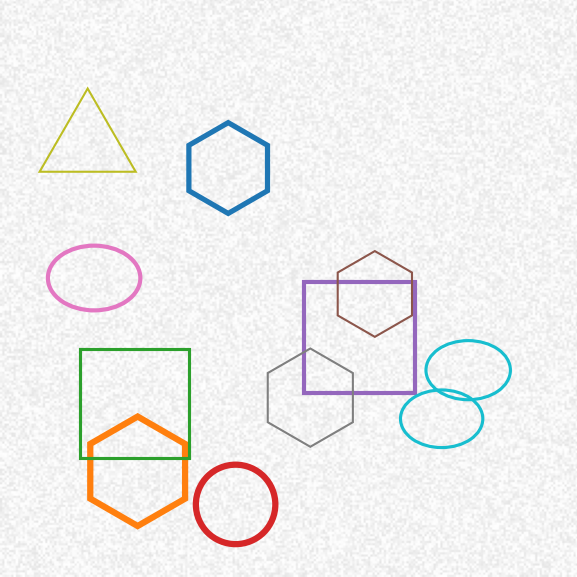[{"shape": "hexagon", "thickness": 2.5, "radius": 0.39, "center": [0.395, 0.708]}, {"shape": "hexagon", "thickness": 3, "radius": 0.47, "center": [0.238, 0.183]}, {"shape": "square", "thickness": 1.5, "radius": 0.47, "center": [0.233, 0.301]}, {"shape": "circle", "thickness": 3, "radius": 0.34, "center": [0.408, 0.126]}, {"shape": "square", "thickness": 2, "radius": 0.48, "center": [0.623, 0.415]}, {"shape": "hexagon", "thickness": 1, "radius": 0.37, "center": [0.649, 0.49]}, {"shape": "oval", "thickness": 2, "radius": 0.4, "center": [0.163, 0.518]}, {"shape": "hexagon", "thickness": 1, "radius": 0.43, "center": [0.537, 0.311]}, {"shape": "triangle", "thickness": 1, "radius": 0.48, "center": [0.152, 0.75]}, {"shape": "oval", "thickness": 1.5, "radius": 0.36, "center": [0.765, 0.274]}, {"shape": "oval", "thickness": 1.5, "radius": 0.37, "center": [0.811, 0.358]}]